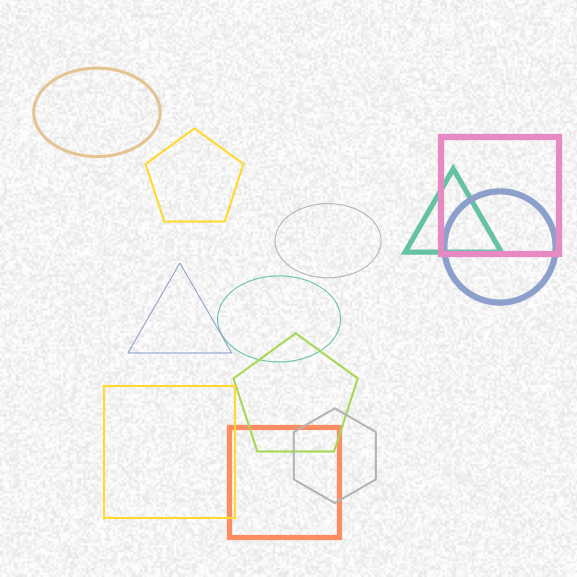[{"shape": "triangle", "thickness": 2.5, "radius": 0.48, "center": [0.785, 0.611]}, {"shape": "oval", "thickness": 0.5, "radius": 0.53, "center": [0.483, 0.447]}, {"shape": "square", "thickness": 2.5, "radius": 0.48, "center": [0.492, 0.165]}, {"shape": "circle", "thickness": 3, "radius": 0.48, "center": [0.866, 0.571]}, {"shape": "triangle", "thickness": 0.5, "radius": 0.52, "center": [0.311, 0.44]}, {"shape": "square", "thickness": 3, "radius": 0.51, "center": [0.866, 0.661]}, {"shape": "pentagon", "thickness": 1, "radius": 0.57, "center": [0.512, 0.309]}, {"shape": "pentagon", "thickness": 1, "radius": 0.45, "center": [0.337, 0.688]}, {"shape": "square", "thickness": 1, "radius": 0.57, "center": [0.293, 0.216]}, {"shape": "oval", "thickness": 1.5, "radius": 0.55, "center": [0.168, 0.805]}, {"shape": "hexagon", "thickness": 1, "radius": 0.41, "center": [0.58, 0.21]}, {"shape": "oval", "thickness": 0.5, "radius": 0.46, "center": [0.568, 0.582]}]